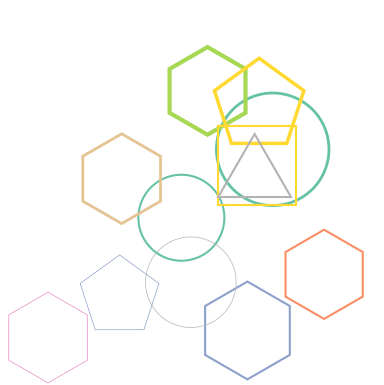[{"shape": "circle", "thickness": 1.5, "radius": 0.56, "center": [0.471, 0.434]}, {"shape": "circle", "thickness": 2, "radius": 0.73, "center": [0.708, 0.612]}, {"shape": "hexagon", "thickness": 1.5, "radius": 0.58, "center": [0.842, 0.287]}, {"shape": "hexagon", "thickness": 1.5, "radius": 0.64, "center": [0.643, 0.142]}, {"shape": "pentagon", "thickness": 0.5, "radius": 0.54, "center": [0.311, 0.23]}, {"shape": "hexagon", "thickness": 0.5, "radius": 0.59, "center": [0.125, 0.123]}, {"shape": "hexagon", "thickness": 3, "radius": 0.57, "center": [0.539, 0.764]}, {"shape": "pentagon", "thickness": 2.5, "radius": 0.61, "center": [0.673, 0.727]}, {"shape": "square", "thickness": 1.5, "radius": 0.51, "center": [0.668, 0.571]}, {"shape": "hexagon", "thickness": 2, "radius": 0.58, "center": [0.316, 0.536]}, {"shape": "circle", "thickness": 0.5, "radius": 0.59, "center": [0.496, 0.267]}, {"shape": "triangle", "thickness": 1.5, "radius": 0.55, "center": [0.661, 0.543]}]